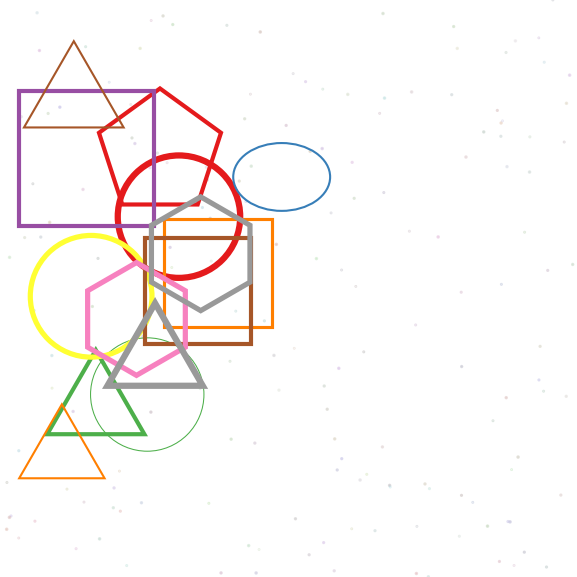[{"shape": "pentagon", "thickness": 2, "radius": 0.56, "center": [0.277, 0.735]}, {"shape": "circle", "thickness": 3, "radius": 0.53, "center": [0.31, 0.624]}, {"shape": "oval", "thickness": 1, "radius": 0.42, "center": [0.488, 0.693]}, {"shape": "triangle", "thickness": 2, "radius": 0.49, "center": [0.166, 0.296]}, {"shape": "circle", "thickness": 0.5, "radius": 0.49, "center": [0.255, 0.316]}, {"shape": "square", "thickness": 2, "radius": 0.59, "center": [0.15, 0.724]}, {"shape": "triangle", "thickness": 1, "radius": 0.43, "center": [0.107, 0.214]}, {"shape": "square", "thickness": 1.5, "radius": 0.47, "center": [0.378, 0.526]}, {"shape": "circle", "thickness": 2.5, "radius": 0.53, "center": [0.158, 0.486]}, {"shape": "square", "thickness": 2, "radius": 0.46, "center": [0.343, 0.495]}, {"shape": "triangle", "thickness": 1, "radius": 0.5, "center": [0.128, 0.828]}, {"shape": "hexagon", "thickness": 2.5, "radius": 0.49, "center": [0.236, 0.447]}, {"shape": "hexagon", "thickness": 2.5, "radius": 0.49, "center": [0.348, 0.56]}, {"shape": "triangle", "thickness": 3, "radius": 0.48, "center": [0.269, 0.379]}]